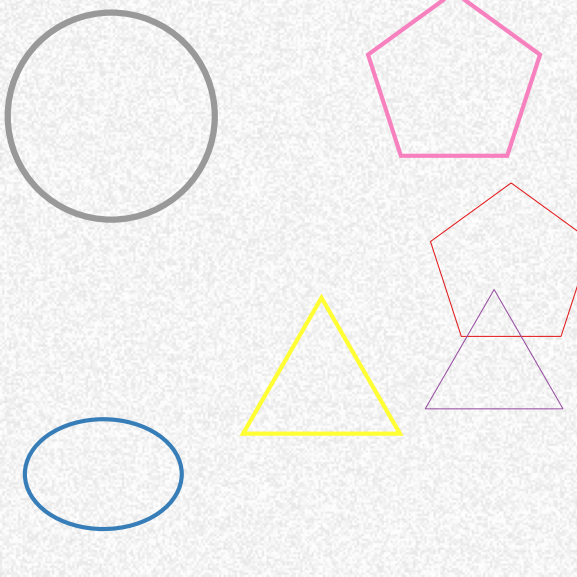[{"shape": "pentagon", "thickness": 0.5, "radius": 0.73, "center": [0.885, 0.535]}, {"shape": "oval", "thickness": 2, "radius": 0.68, "center": [0.179, 0.178]}, {"shape": "triangle", "thickness": 0.5, "radius": 0.69, "center": [0.856, 0.36]}, {"shape": "triangle", "thickness": 2, "radius": 0.78, "center": [0.557, 0.327]}, {"shape": "pentagon", "thickness": 2, "radius": 0.78, "center": [0.786, 0.856]}, {"shape": "circle", "thickness": 3, "radius": 0.9, "center": [0.193, 0.798]}]